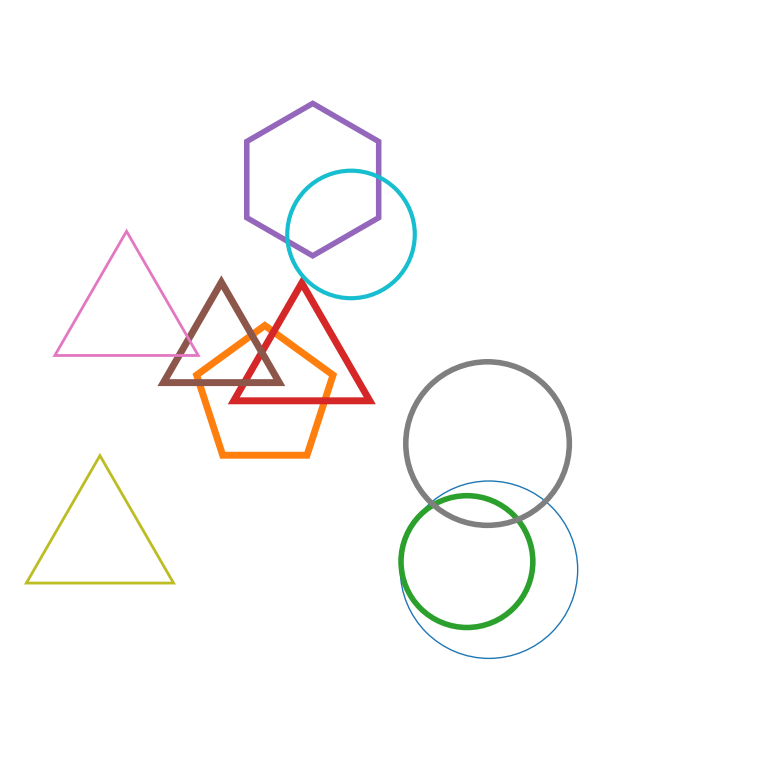[{"shape": "circle", "thickness": 0.5, "radius": 0.58, "center": [0.635, 0.26]}, {"shape": "pentagon", "thickness": 2.5, "radius": 0.47, "center": [0.344, 0.484]}, {"shape": "circle", "thickness": 2, "radius": 0.43, "center": [0.606, 0.271]}, {"shape": "triangle", "thickness": 2.5, "radius": 0.51, "center": [0.392, 0.53]}, {"shape": "hexagon", "thickness": 2, "radius": 0.49, "center": [0.406, 0.767]}, {"shape": "triangle", "thickness": 2.5, "radius": 0.43, "center": [0.288, 0.547]}, {"shape": "triangle", "thickness": 1, "radius": 0.54, "center": [0.164, 0.592]}, {"shape": "circle", "thickness": 2, "radius": 0.53, "center": [0.633, 0.424]}, {"shape": "triangle", "thickness": 1, "radius": 0.55, "center": [0.13, 0.298]}, {"shape": "circle", "thickness": 1.5, "radius": 0.41, "center": [0.456, 0.696]}]